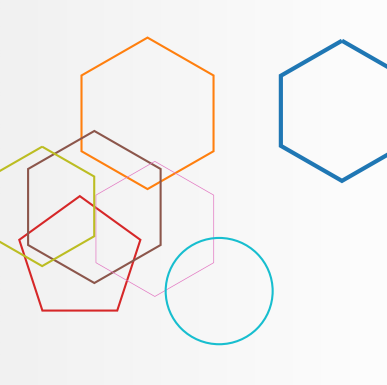[{"shape": "hexagon", "thickness": 3, "radius": 0.91, "center": [0.882, 0.712]}, {"shape": "hexagon", "thickness": 1.5, "radius": 0.98, "center": [0.381, 0.706]}, {"shape": "pentagon", "thickness": 1.5, "radius": 0.82, "center": [0.206, 0.326]}, {"shape": "hexagon", "thickness": 1.5, "radius": 0.99, "center": [0.243, 0.462]}, {"shape": "hexagon", "thickness": 0.5, "radius": 0.88, "center": [0.4, 0.405]}, {"shape": "hexagon", "thickness": 1.5, "radius": 0.78, "center": [0.109, 0.464]}, {"shape": "circle", "thickness": 1.5, "radius": 0.69, "center": [0.566, 0.244]}]